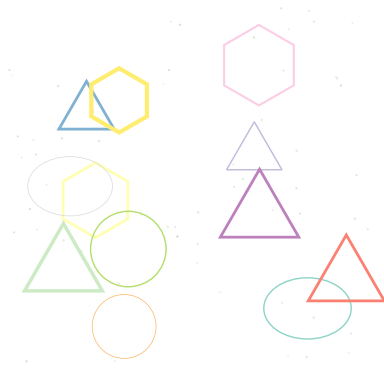[{"shape": "oval", "thickness": 1, "radius": 0.57, "center": [0.799, 0.199]}, {"shape": "hexagon", "thickness": 2, "radius": 0.49, "center": [0.248, 0.48]}, {"shape": "triangle", "thickness": 1, "radius": 0.42, "center": [0.66, 0.601]}, {"shape": "triangle", "thickness": 2, "radius": 0.57, "center": [0.899, 0.276]}, {"shape": "triangle", "thickness": 2, "radius": 0.41, "center": [0.225, 0.706]}, {"shape": "circle", "thickness": 0.5, "radius": 0.42, "center": [0.322, 0.152]}, {"shape": "circle", "thickness": 1, "radius": 0.49, "center": [0.333, 0.353]}, {"shape": "hexagon", "thickness": 1.5, "radius": 0.52, "center": [0.673, 0.831]}, {"shape": "oval", "thickness": 0.5, "radius": 0.55, "center": [0.182, 0.516]}, {"shape": "triangle", "thickness": 2, "radius": 0.59, "center": [0.674, 0.443]}, {"shape": "triangle", "thickness": 2.5, "radius": 0.58, "center": [0.165, 0.303]}, {"shape": "hexagon", "thickness": 3, "radius": 0.42, "center": [0.309, 0.739]}]